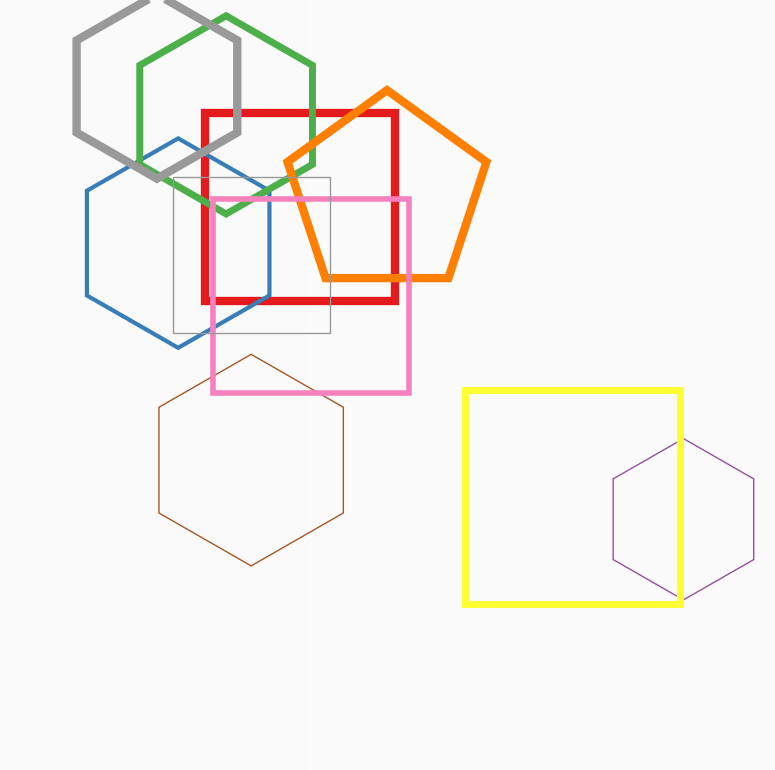[{"shape": "square", "thickness": 3, "radius": 0.61, "center": [0.387, 0.732]}, {"shape": "hexagon", "thickness": 1.5, "radius": 0.68, "center": [0.23, 0.684]}, {"shape": "hexagon", "thickness": 2.5, "radius": 0.64, "center": [0.292, 0.851]}, {"shape": "hexagon", "thickness": 0.5, "radius": 0.52, "center": [0.882, 0.326]}, {"shape": "pentagon", "thickness": 3, "radius": 0.67, "center": [0.499, 0.748]}, {"shape": "square", "thickness": 2.5, "radius": 0.69, "center": [0.738, 0.355]}, {"shape": "hexagon", "thickness": 0.5, "radius": 0.69, "center": [0.324, 0.402]}, {"shape": "square", "thickness": 2, "radius": 0.63, "center": [0.401, 0.616]}, {"shape": "square", "thickness": 0.5, "radius": 0.51, "center": [0.325, 0.669]}, {"shape": "hexagon", "thickness": 3, "radius": 0.6, "center": [0.203, 0.888]}]